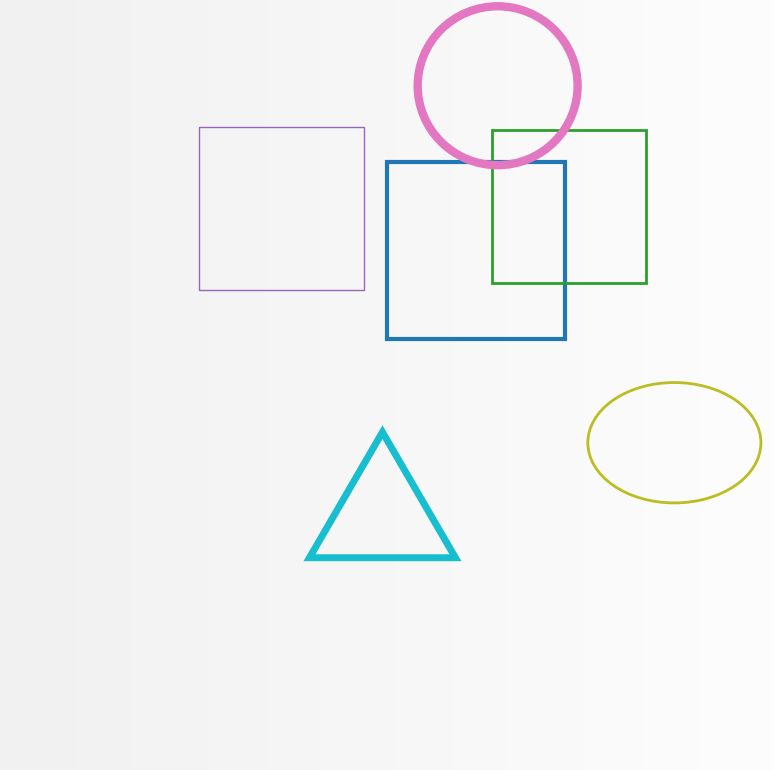[{"shape": "square", "thickness": 1.5, "radius": 0.57, "center": [0.614, 0.675]}, {"shape": "square", "thickness": 1, "radius": 0.5, "center": [0.734, 0.732]}, {"shape": "square", "thickness": 0.5, "radius": 0.53, "center": [0.363, 0.73]}, {"shape": "circle", "thickness": 3, "radius": 0.52, "center": [0.642, 0.889]}, {"shape": "oval", "thickness": 1, "radius": 0.56, "center": [0.87, 0.425]}, {"shape": "triangle", "thickness": 2.5, "radius": 0.54, "center": [0.493, 0.33]}]